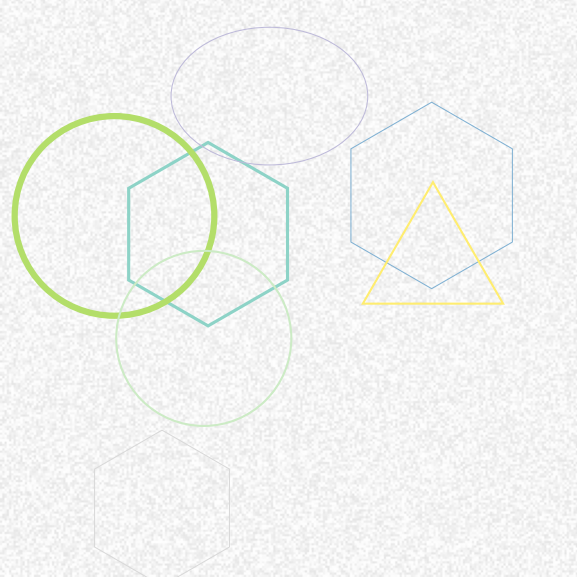[{"shape": "hexagon", "thickness": 1.5, "radius": 0.79, "center": [0.36, 0.594]}, {"shape": "oval", "thickness": 0.5, "radius": 0.85, "center": [0.466, 0.833]}, {"shape": "hexagon", "thickness": 0.5, "radius": 0.81, "center": [0.747, 0.661]}, {"shape": "circle", "thickness": 3, "radius": 0.86, "center": [0.198, 0.625]}, {"shape": "hexagon", "thickness": 0.5, "radius": 0.67, "center": [0.281, 0.119]}, {"shape": "circle", "thickness": 1, "radius": 0.76, "center": [0.353, 0.413]}, {"shape": "triangle", "thickness": 1, "radius": 0.7, "center": [0.75, 0.543]}]